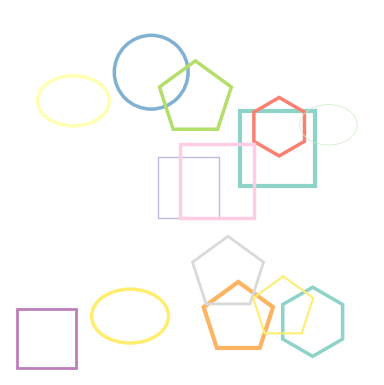[{"shape": "square", "thickness": 3, "radius": 0.49, "center": [0.721, 0.614]}, {"shape": "hexagon", "thickness": 2.5, "radius": 0.45, "center": [0.812, 0.164]}, {"shape": "oval", "thickness": 2.5, "radius": 0.47, "center": [0.191, 0.738]}, {"shape": "square", "thickness": 1, "radius": 0.4, "center": [0.49, 0.513]}, {"shape": "hexagon", "thickness": 2.5, "radius": 0.38, "center": [0.725, 0.671]}, {"shape": "circle", "thickness": 2.5, "radius": 0.48, "center": [0.393, 0.812]}, {"shape": "pentagon", "thickness": 3, "radius": 0.47, "center": [0.619, 0.173]}, {"shape": "pentagon", "thickness": 2.5, "radius": 0.49, "center": [0.508, 0.744]}, {"shape": "square", "thickness": 2.5, "radius": 0.48, "center": [0.565, 0.53]}, {"shape": "pentagon", "thickness": 2, "radius": 0.49, "center": [0.592, 0.289]}, {"shape": "square", "thickness": 2, "radius": 0.39, "center": [0.121, 0.12]}, {"shape": "oval", "thickness": 0.5, "radius": 0.37, "center": [0.853, 0.676]}, {"shape": "pentagon", "thickness": 1.5, "radius": 0.41, "center": [0.736, 0.201]}, {"shape": "oval", "thickness": 2.5, "radius": 0.5, "center": [0.338, 0.179]}]